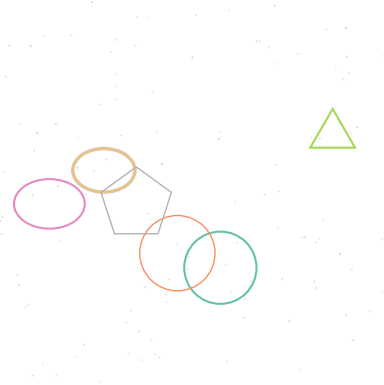[{"shape": "circle", "thickness": 1.5, "radius": 0.47, "center": [0.572, 0.305]}, {"shape": "circle", "thickness": 1, "radius": 0.49, "center": [0.461, 0.342]}, {"shape": "oval", "thickness": 1.5, "radius": 0.46, "center": [0.128, 0.47]}, {"shape": "triangle", "thickness": 1.5, "radius": 0.34, "center": [0.864, 0.65]}, {"shape": "oval", "thickness": 2.5, "radius": 0.4, "center": [0.27, 0.558]}, {"shape": "pentagon", "thickness": 1, "radius": 0.48, "center": [0.354, 0.47]}]